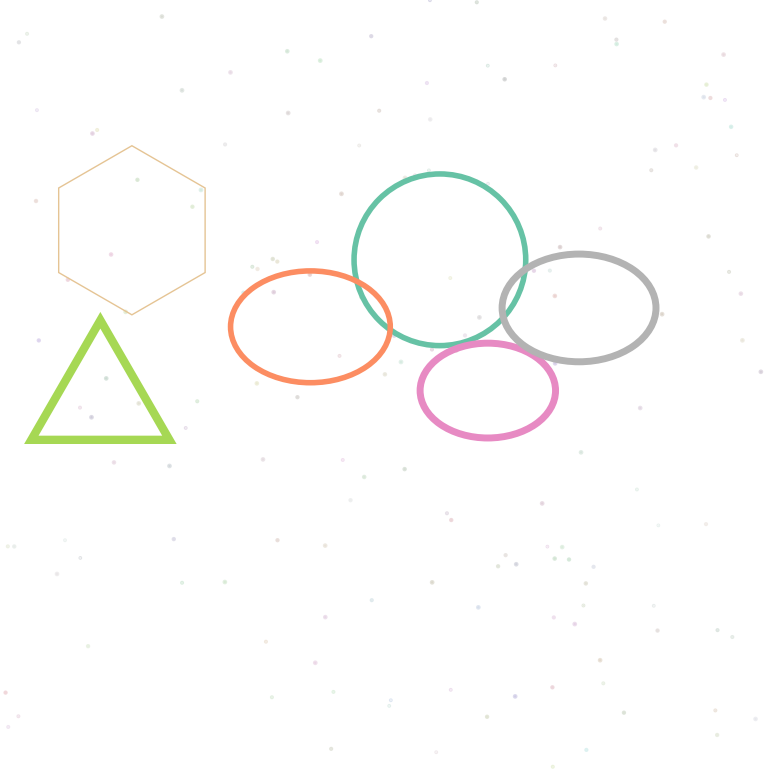[{"shape": "circle", "thickness": 2, "radius": 0.56, "center": [0.571, 0.663]}, {"shape": "oval", "thickness": 2, "radius": 0.52, "center": [0.403, 0.576]}, {"shape": "oval", "thickness": 2.5, "radius": 0.44, "center": [0.634, 0.493]}, {"shape": "triangle", "thickness": 3, "radius": 0.52, "center": [0.13, 0.481]}, {"shape": "hexagon", "thickness": 0.5, "radius": 0.55, "center": [0.171, 0.701]}, {"shape": "oval", "thickness": 2.5, "radius": 0.5, "center": [0.752, 0.6]}]